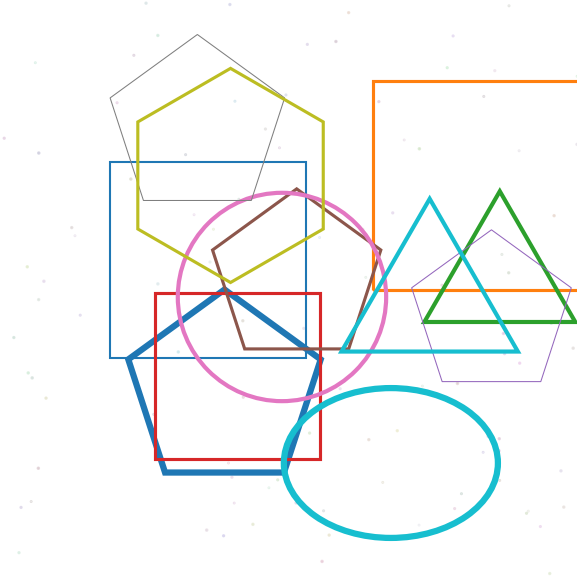[{"shape": "square", "thickness": 1, "radius": 0.85, "center": [0.36, 0.549]}, {"shape": "pentagon", "thickness": 3, "radius": 0.88, "center": [0.389, 0.323]}, {"shape": "square", "thickness": 1.5, "radius": 0.9, "center": [0.827, 0.678]}, {"shape": "triangle", "thickness": 2, "radius": 0.75, "center": [0.865, 0.517]}, {"shape": "square", "thickness": 1.5, "radius": 0.72, "center": [0.411, 0.348]}, {"shape": "pentagon", "thickness": 0.5, "radius": 0.73, "center": [0.851, 0.456]}, {"shape": "pentagon", "thickness": 1.5, "radius": 0.77, "center": [0.514, 0.519]}, {"shape": "circle", "thickness": 2, "radius": 0.9, "center": [0.488, 0.485]}, {"shape": "pentagon", "thickness": 0.5, "radius": 0.79, "center": [0.342, 0.781]}, {"shape": "hexagon", "thickness": 1.5, "radius": 0.93, "center": [0.399, 0.695]}, {"shape": "triangle", "thickness": 2, "radius": 0.88, "center": [0.744, 0.479]}, {"shape": "oval", "thickness": 3, "radius": 0.93, "center": [0.677, 0.197]}]